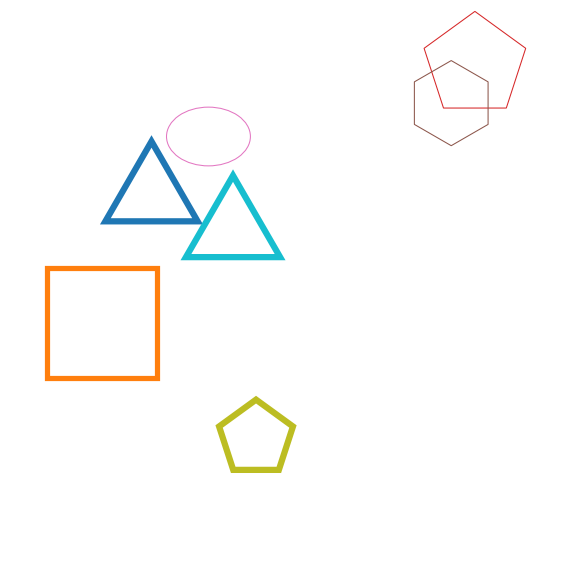[{"shape": "triangle", "thickness": 3, "radius": 0.46, "center": [0.262, 0.662]}, {"shape": "square", "thickness": 2.5, "radius": 0.48, "center": [0.177, 0.439]}, {"shape": "pentagon", "thickness": 0.5, "radius": 0.46, "center": [0.822, 0.887]}, {"shape": "hexagon", "thickness": 0.5, "radius": 0.37, "center": [0.781, 0.821]}, {"shape": "oval", "thickness": 0.5, "radius": 0.36, "center": [0.361, 0.763]}, {"shape": "pentagon", "thickness": 3, "radius": 0.34, "center": [0.443, 0.24]}, {"shape": "triangle", "thickness": 3, "radius": 0.47, "center": [0.403, 0.601]}]